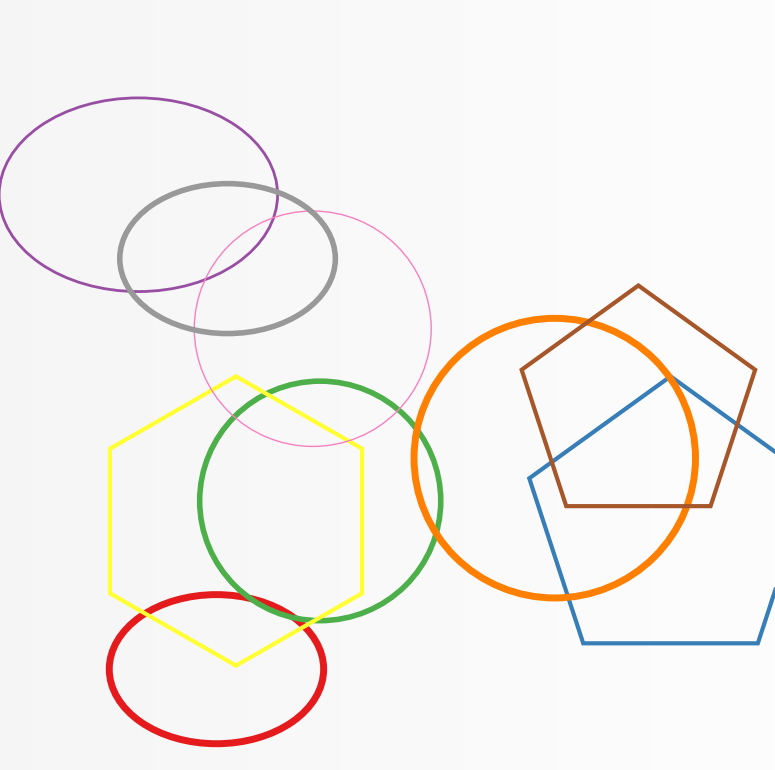[{"shape": "oval", "thickness": 2.5, "radius": 0.69, "center": [0.279, 0.131]}, {"shape": "pentagon", "thickness": 1.5, "radius": 0.96, "center": [0.865, 0.32]}, {"shape": "circle", "thickness": 2, "radius": 0.78, "center": [0.413, 0.349]}, {"shape": "oval", "thickness": 1, "radius": 0.9, "center": [0.179, 0.747]}, {"shape": "circle", "thickness": 2.5, "radius": 0.91, "center": [0.716, 0.405]}, {"shape": "hexagon", "thickness": 1.5, "radius": 0.94, "center": [0.305, 0.323]}, {"shape": "pentagon", "thickness": 1.5, "radius": 0.79, "center": [0.824, 0.471]}, {"shape": "circle", "thickness": 0.5, "radius": 0.76, "center": [0.404, 0.573]}, {"shape": "oval", "thickness": 2, "radius": 0.7, "center": [0.294, 0.664]}]